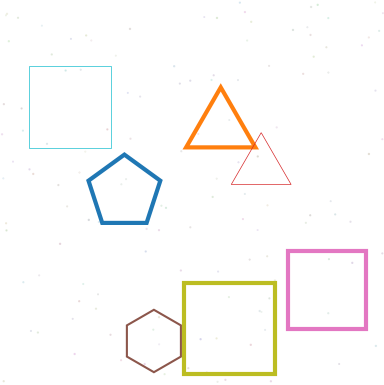[{"shape": "pentagon", "thickness": 3, "radius": 0.49, "center": [0.323, 0.5]}, {"shape": "triangle", "thickness": 3, "radius": 0.52, "center": [0.573, 0.669]}, {"shape": "triangle", "thickness": 0.5, "radius": 0.45, "center": [0.678, 0.566]}, {"shape": "hexagon", "thickness": 1.5, "radius": 0.41, "center": [0.4, 0.114]}, {"shape": "square", "thickness": 3, "radius": 0.51, "center": [0.849, 0.246]}, {"shape": "square", "thickness": 3, "radius": 0.59, "center": [0.596, 0.146]}, {"shape": "square", "thickness": 0.5, "radius": 0.53, "center": [0.182, 0.722]}]